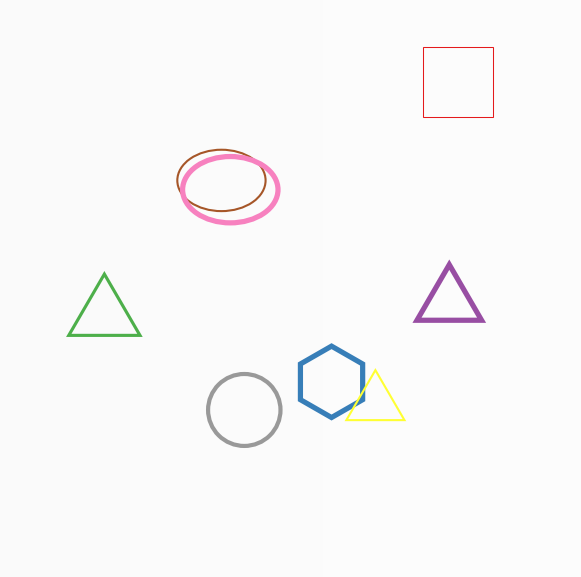[{"shape": "square", "thickness": 0.5, "radius": 0.3, "center": [0.788, 0.858]}, {"shape": "hexagon", "thickness": 2.5, "radius": 0.31, "center": [0.57, 0.338]}, {"shape": "triangle", "thickness": 1.5, "radius": 0.35, "center": [0.18, 0.454]}, {"shape": "triangle", "thickness": 2.5, "radius": 0.32, "center": [0.773, 0.477]}, {"shape": "triangle", "thickness": 1, "radius": 0.29, "center": [0.646, 0.3]}, {"shape": "oval", "thickness": 1, "radius": 0.38, "center": [0.381, 0.687]}, {"shape": "oval", "thickness": 2.5, "radius": 0.41, "center": [0.396, 0.671]}, {"shape": "circle", "thickness": 2, "radius": 0.31, "center": [0.42, 0.289]}]